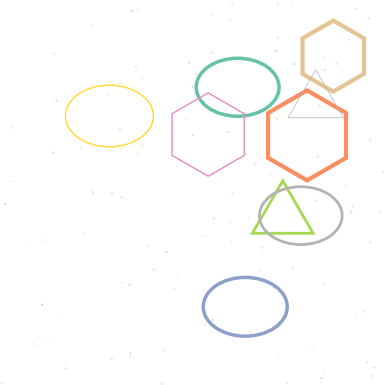[{"shape": "oval", "thickness": 2.5, "radius": 0.54, "center": [0.617, 0.773]}, {"shape": "hexagon", "thickness": 3, "radius": 0.58, "center": [0.798, 0.648]}, {"shape": "oval", "thickness": 2.5, "radius": 0.55, "center": [0.637, 0.203]}, {"shape": "hexagon", "thickness": 1, "radius": 0.54, "center": [0.541, 0.65]}, {"shape": "triangle", "thickness": 2, "radius": 0.46, "center": [0.734, 0.44]}, {"shape": "oval", "thickness": 1, "radius": 0.57, "center": [0.284, 0.699]}, {"shape": "hexagon", "thickness": 3, "radius": 0.46, "center": [0.866, 0.854]}, {"shape": "oval", "thickness": 2, "radius": 0.54, "center": [0.781, 0.44]}, {"shape": "triangle", "thickness": 0.5, "radius": 0.42, "center": [0.82, 0.736]}]